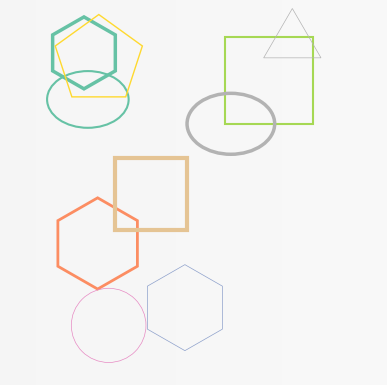[{"shape": "oval", "thickness": 1.5, "radius": 0.53, "center": [0.227, 0.742]}, {"shape": "hexagon", "thickness": 2.5, "radius": 0.47, "center": [0.217, 0.863]}, {"shape": "hexagon", "thickness": 2, "radius": 0.59, "center": [0.252, 0.368]}, {"shape": "hexagon", "thickness": 0.5, "radius": 0.56, "center": [0.477, 0.201]}, {"shape": "circle", "thickness": 0.5, "radius": 0.48, "center": [0.28, 0.155]}, {"shape": "square", "thickness": 1.5, "radius": 0.56, "center": [0.694, 0.791]}, {"shape": "pentagon", "thickness": 1, "radius": 0.59, "center": [0.255, 0.844]}, {"shape": "square", "thickness": 3, "radius": 0.47, "center": [0.389, 0.496]}, {"shape": "triangle", "thickness": 0.5, "radius": 0.43, "center": [0.754, 0.892]}, {"shape": "oval", "thickness": 2.5, "radius": 0.57, "center": [0.596, 0.678]}]